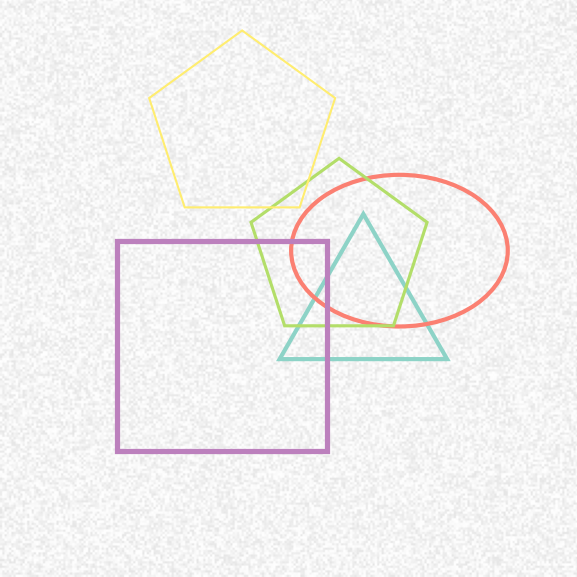[{"shape": "triangle", "thickness": 2, "radius": 0.84, "center": [0.629, 0.461]}, {"shape": "oval", "thickness": 2, "radius": 0.94, "center": [0.692, 0.565]}, {"shape": "pentagon", "thickness": 1.5, "radius": 0.8, "center": [0.587, 0.565]}, {"shape": "square", "thickness": 2.5, "radius": 0.91, "center": [0.384, 0.4]}, {"shape": "pentagon", "thickness": 1, "radius": 0.85, "center": [0.419, 0.777]}]